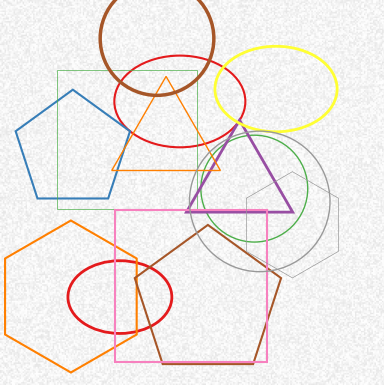[{"shape": "oval", "thickness": 2, "radius": 0.67, "center": [0.311, 0.228]}, {"shape": "oval", "thickness": 1.5, "radius": 0.85, "center": [0.467, 0.736]}, {"shape": "pentagon", "thickness": 1.5, "radius": 0.78, "center": [0.189, 0.611]}, {"shape": "square", "thickness": 0.5, "radius": 0.91, "center": [0.33, 0.637]}, {"shape": "circle", "thickness": 1, "radius": 0.69, "center": [0.661, 0.51]}, {"shape": "triangle", "thickness": 2, "radius": 0.8, "center": [0.622, 0.529]}, {"shape": "hexagon", "thickness": 1.5, "radius": 0.99, "center": [0.184, 0.23]}, {"shape": "triangle", "thickness": 1, "radius": 0.81, "center": [0.431, 0.639]}, {"shape": "oval", "thickness": 2, "radius": 0.79, "center": [0.717, 0.769]}, {"shape": "pentagon", "thickness": 1.5, "radius": 1.0, "center": [0.54, 0.216]}, {"shape": "circle", "thickness": 2.5, "radius": 0.74, "center": [0.408, 0.9]}, {"shape": "square", "thickness": 1.5, "radius": 0.99, "center": [0.496, 0.258]}, {"shape": "hexagon", "thickness": 0.5, "radius": 0.69, "center": [0.76, 0.416]}, {"shape": "circle", "thickness": 1, "radius": 0.91, "center": [0.675, 0.477]}]